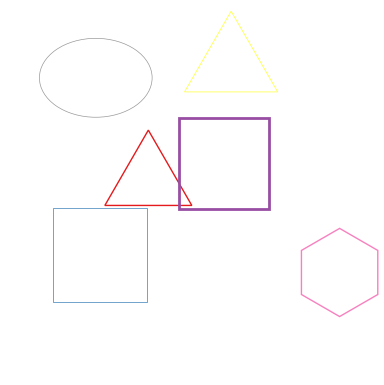[{"shape": "triangle", "thickness": 1, "radius": 0.65, "center": [0.385, 0.532]}, {"shape": "square", "thickness": 0.5, "radius": 0.61, "center": [0.26, 0.338]}, {"shape": "square", "thickness": 2, "radius": 0.59, "center": [0.582, 0.576]}, {"shape": "triangle", "thickness": 0.5, "radius": 0.7, "center": [0.6, 0.831]}, {"shape": "hexagon", "thickness": 1, "radius": 0.57, "center": [0.882, 0.292]}, {"shape": "oval", "thickness": 0.5, "radius": 0.73, "center": [0.249, 0.798]}]